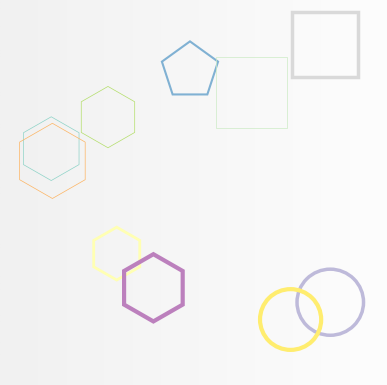[{"shape": "hexagon", "thickness": 0.5, "radius": 0.41, "center": [0.132, 0.614]}, {"shape": "hexagon", "thickness": 2, "radius": 0.34, "center": [0.301, 0.341]}, {"shape": "circle", "thickness": 2.5, "radius": 0.43, "center": [0.852, 0.215]}, {"shape": "pentagon", "thickness": 1.5, "radius": 0.38, "center": [0.49, 0.816]}, {"shape": "hexagon", "thickness": 0.5, "radius": 0.49, "center": [0.135, 0.582]}, {"shape": "hexagon", "thickness": 0.5, "radius": 0.4, "center": [0.279, 0.696]}, {"shape": "square", "thickness": 2.5, "radius": 0.43, "center": [0.839, 0.884]}, {"shape": "hexagon", "thickness": 3, "radius": 0.44, "center": [0.396, 0.252]}, {"shape": "square", "thickness": 0.5, "radius": 0.46, "center": [0.649, 0.76]}, {"shape": "circle", "thickness": 3, "radius": 0.39, "center": [0.75, 0.17]}]